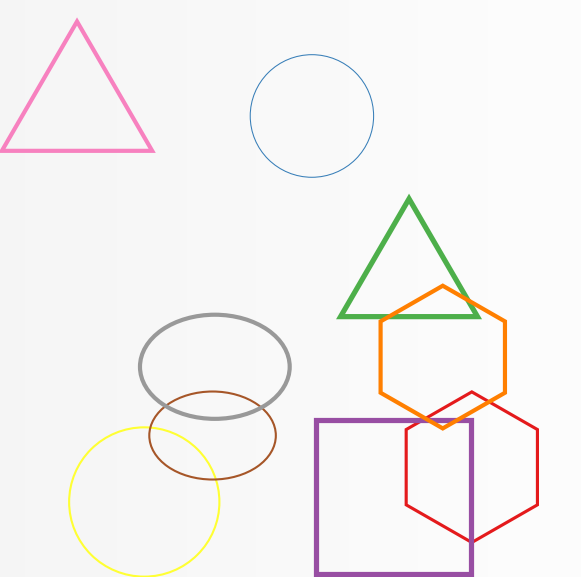[{"shape": "hexagon", "thickness": 1.5, "radius": 0.65, "center": [0.812, 0.19]}, {"shape": "circle", "thickness": 0.5, "radius": 0.53, "center": [0.537, 0.798]}, {"shape": "triangle", "thickness": 2.5, "radius": 0.68, "center": [0.704, 0.519]}, {"shape": "square", "thickness": 2.5, "radius": 0.67, "center": [0.677, 0.138]}, {"shape": "hexagon", "thickness": 2, "radius": 0.62, "center": [0.762, 0.381]}, {"shape": "circle", "thickness": 1, "radius": 0.65, "center": [0.248, 0.13]}, {"shape": "oval", "thickness": 1, "radius": 0.54, "center": [0.366, 0.245]}, {"shape": "triangle", "thickness": 2, "radius": 0.75, "center": [0.133, 0.813]}, {"shape": "oval", "thickness": 2, "radius": 0.64, "center": [0.37, 0.364]}]